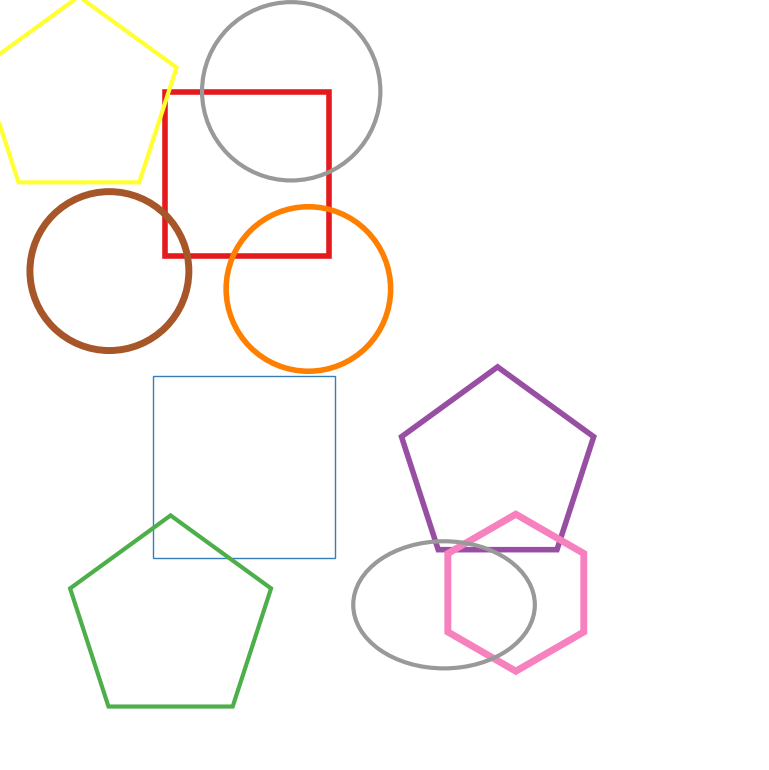[{"shape": "square", "thickness": 2, "radius": 0.53, "center": [0.321, 0.774]}, {"shape": "square", "thickness": 0.5, "radius": 0.59, "center": [0.316, 0.393]}, {"shape": "pentagon", "thickness": 1.5, "radius": 0.69, "center": [0.222, 0.193]}, {"shape": "pentagon", "thickness": 2, "radius": 0.66, "center": [0.646, 0.392]}, {"shape": "circle", "thickness": 2, "radius": 0.53, "center": [0.4, 0.625]}, {"shape": "pentagon", "thickness": 1.5, "radius": 0.67, "center": [0.102, 0.871]}, {"shape": "circle", "thickness": 2.5, "radius": 0.52, "center": [0.142, 0.648]}, {"shape": "hexagon", "thickness": 2.5, "radius": 0.51, "center": [0.67, 0.23]}, {"shape": "circle", "thickness": 1.5, "radius": 0.58, "center": [0.378, 0.881]}, {"shape": "oval", "thickness": 1.5, "radius": 0.59, "center": [0.577, 0.215]}]